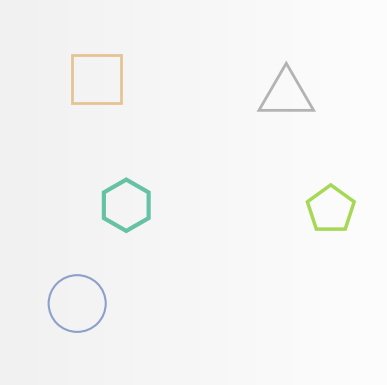[{"shape": "hexagon", "thickness": 3, "radius": 0.33, "center": [0.326, 0.467]}, {"shape": "circle", "thickness": 1.5, "radius": 0.37, "center": [0.199, 0.212]}, {"shape": "pentagon", "thickness": 2.5, "radius": 0.32, "center": [0.854, 0.456]}, {"shape": "square", "thickness": 2, "radius": 0.31, "center": [0.25, 0.794]}, {"shape": "triangle", "thickness": 2, "radius": 0.41, "center": [0.739, 0.754]}]